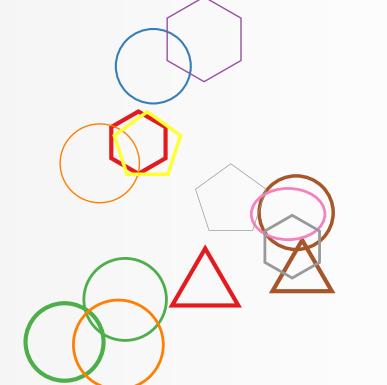[{"shape": "triangle", "thickness": 3, "radius": 0.49, "center": [0.53, 0.256]}, {"shape": "hexagon", "thickness": 3, "radius": 0.4, "center": [0.357, 0.63]}, {"shape": "circle", "thickness": 1.5, "radius": 0.48, "center": [0.396, 0.828]}, {"shape": "circle", "thickness": 2, "radius": 0.53, "center": [0.323, 0.222]}, {"shape": "circle", "thickness": 3, "radius": 0.5, "center": [0.167, 0.112]}, {"shape": "hexagon", "thickness": 1, "radius": 0.55, "center": [0.527, 0.898]}, {"shape": "circle", "thickness": 1, "radius": 0.51, "center": [0.257, 0.576]}, {"shape": "circle", "thickness": 2, "radius": 0.58, "center": [0.305, 0.105]}, {"shape": "pentagon", "thickness": 2.5, "radius": 0.45, "center": [0.38, 0.62]}, {"shape": "triangle", "thickness": 3, "radius": 0.44, "center": [0.78, 0.288]}, {"shape": "circle", "thickness": 2.5, "radius": 0.48, "center": [0.764, 0.448]}, {"shape": "oval", "thickness": 2, "radius": 0.48, "center": [0.743, 0.444]}, {"shape": "hexagon", "thickness": 2, "radius": 0.41, "center": [0.754, 0.359]}, {"shape": "pentagon", "thickness": 0.5, "radius": 0.48, "center": [0.596, 0.479]}]